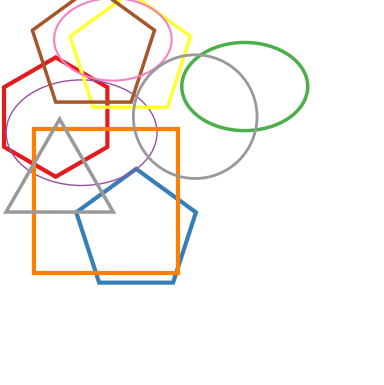[{"shape": "hexagon", "thickness": 3, "radius": 0.78, "center": [0.145, 0.696]}, {"shape": "pentagon", "thickness": 3, "radius": 0.82, "center": [0.354, 0.398]}, {"shape": "oval", "thickness": 2.5, "radius": 0.82, "center": [0.636, 0.775]}, {"shape": "oval", "thickness": 1, "radius": 0.98, "center": [0.212, 0.655]}, {"shape": "square", "thickness": 3, "radius": 0.93, "center": [0.275, 0.478]}, {"shape": "pentagon", "thickness": 2.5, "radius": 0.82, "center": [0.338, 0.855]}, {"shape": "pentagon", "thickness": 2.5, "radius": 0.83, "center": [0.243, 0.87]}, {"shape": "oval", "thickness": 1.5, "radius": 0.76, "center": [0.293, 0.898]}, {"shape": "triangle", "thickness": 2.5, "radius": 0.8, "center": [0.155, 0.53]}, {"shape": "circle", "thickness": 2, "radius": 0.8, "center": [0.507, 0.697]}]